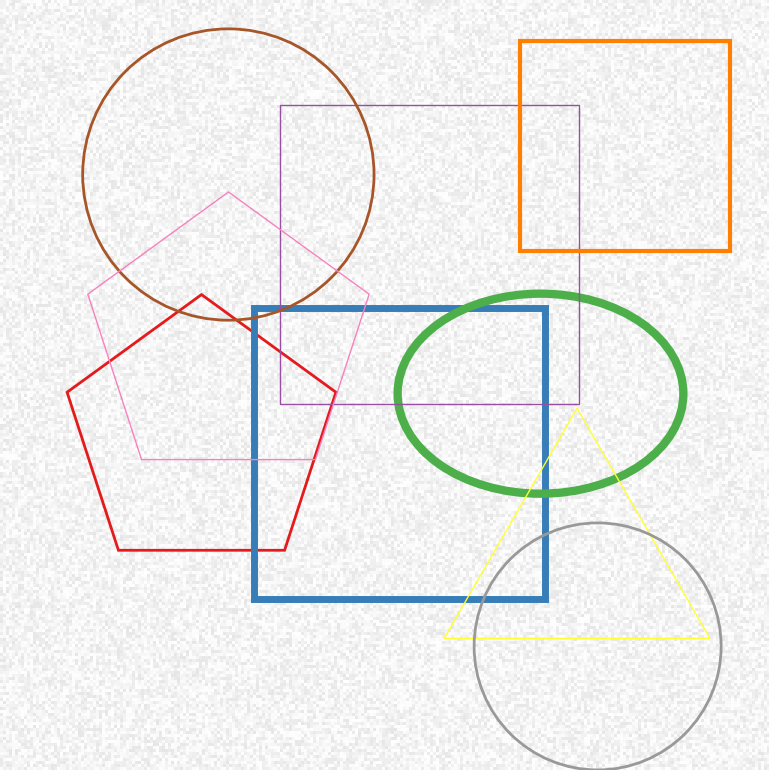[{"shape": "pentagon", "thickness": 1, "radius": 0.92, "center": [0.262, 0.434]}, {"shape": "square", "thickness": 2.5, "radius": 0.94, "center": [0.519, 0.412]}, {"shape": "oval", "thickness": 3, "radius": 0.93, "center": [0.702, 0.489]}, {"shape": "square", "thickness": 0.5, "radius": 0.97, "center": [0.558, 0.67]}, {"shape": "square", "thickness": 1.5, "radius": 0.68, "center": [0.812, 0.81]}, {"shape": "triangle", "thickness": 0.5, "radius": 1.0, "center": [0.749, 0.271]}, {"shape": "circle", "thickness": 1, "radius": 0.95, "center": [0.297, 0.773]}, {"shape": "pentagon", "thickness": 0.5, "radius": 0.96, "center": [0.297, 0.559]}, {"shape": "circle", "thickness": 1, "radius": 0.8, "center": [0.776, 0.16]}]